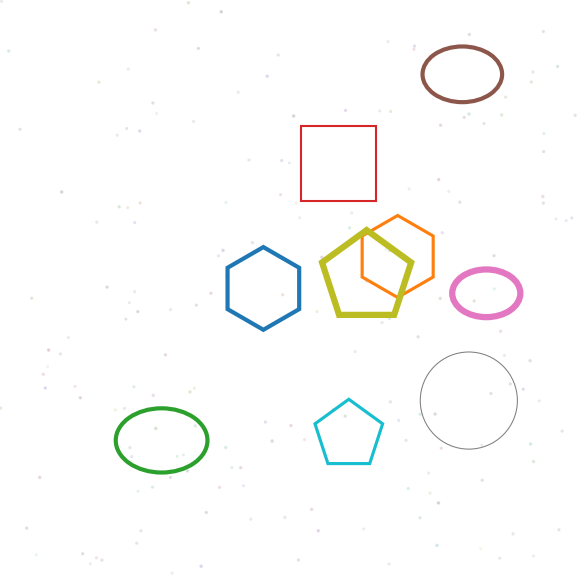[{"shape": "hexagon", "thickness": 2, "radius": 0.36, "center": [0.456, 0.5]}, {"shape": "hexagon", "thickness": 1.5, "radius": 0.36, "center": [0.689, 0.555]}, {"shape": "oval", "thickness": 2, "radius": 0.4, "center": [0.28, 0.237]}, {"shape": "square", "thickness": 1, "radius": 0.33, "center": [0.586, 0.715]}, {"shape": "oval", "thickness": 2, "radius": 0.34, "center": [0.801, 0.87]}, {"shape": "oval", "thickness": 3, "radius": 0.29, "center": [0.842, 0.491]}, {"shape": "circle", "thickness": 0.5, "radius": 0.42, "center": [0.812, 0.306]}, {"shape": "pentagon", "thickness": 3, "radius": 0.41, "center": [0.635, 0.52]}, {"shape": "pentagon", "thickness": 1.5, "radius": 0.31, "center": [0.604, 0.246]}]